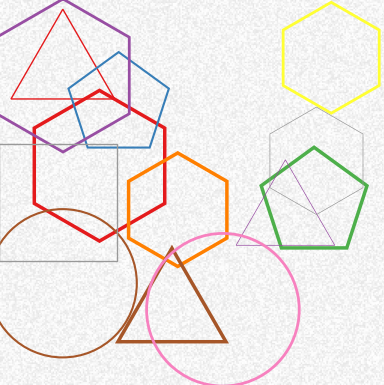[{"shape": "triangle", "thickness": 1, "radius": 0.78, "center": [0.163, 0.821]}, {"shape": "hexagon", "thickness": 2.5, "radius": 0.98, "center": [0.258, 0.569]}, {"shape": "pentagon", "thickness": 1.5, "radius": 0.69, "center": [0.308, 0.728]}, {"shape": "pentagon", "thickness": 2.5, "radius": 0.72, "center": [0.816, 0.473]}, {"shape": "triangle", "thickness": 0.5, "radius": 0.74, "center": [0.741, 0.437]}, {"shape": "hexagon", "thickness": 2, "radius": 0.99, "center": [0.164, 0.804]}, {"shape": "hexagon", "thickness": 2.5, "radius": 0.74, "center": [0.462, 0.455]}, {"shape": "hexagon", "thickness": 2, "radius": 0.72, "center": [0.86, 0.85]}, {"shape": "circle", "thickness": 1.5, "radius": 0.96, "center": [0.163, 0.264]}, {"shape": "triangle", "thickness": 2.5, "radius": 0.81, "center": [0.447, 0.193]}, {"shape": "circle", "thickness": 2, "radius": 0.99, "center": [0.579, 0.195]}, {"shape": "square", "thickness": 1, "radius": 0.76, "center": [0.15, 0.474]}, {"shape": "hexagon", "thickness": 0.5, "radius": 0.7, "center": [0.822, 0.582]}]